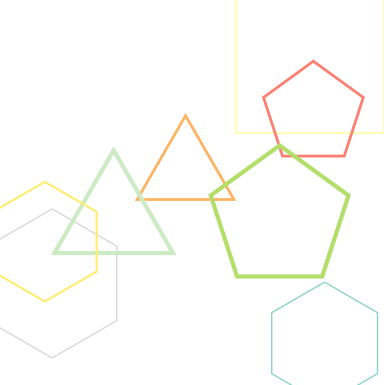[{"shape": "hexagon", "thickness": 1, "radius": 0.79, "center": [0.843, 0.109]}, {"shape": "square", "thickness": 1.5, "radius": 0.96, "center": [0.806, 0.846]}, {"shape": "pentagon", "thickness": 2, "radius": 0.68, "center": [0.814, 0.705]}, {"shape": "triangle", "thickness": 2, "radius": 0.73, "center": [0.482, 0.554]}, {"shape": "pentagon", "thickness": 3, "radius": 0.94, "center": [0.726, 0.434]}, {"shape": "hexagon", "thickness": 1, "radius": 0.97, "center": [0.136, 0.264]}, {"shape": "triangle", "thickness": 3, "radius": 0.89, "center": [0.295, 0.432]}, {"shape": "hexagon", "thickness": 1.5, "radius": 0.78, "center": [0.116, 0.372]}]